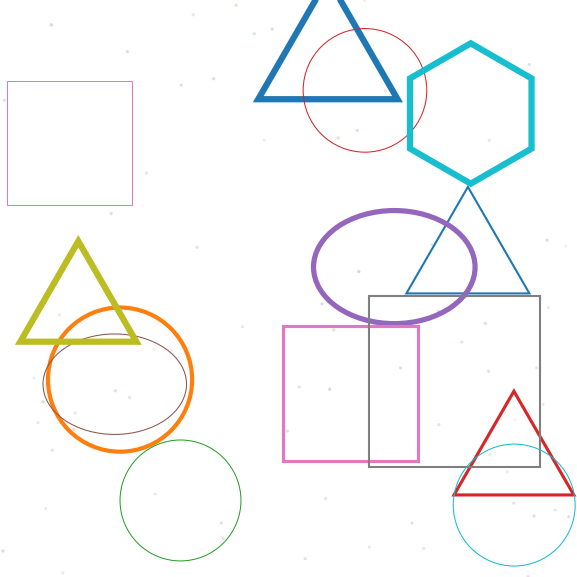[{"shape": "triangle", "thickness": 3, "radius": 0.7, "center": [0.568, 0.897]}, {"shape": "triangle", "thickness": 1, "radius": 0.61, "center": [0.81, 0.553]}, {"shape": "circle", "thickness": 2, "radius": 0.62, "center": [0.208, 0.342]}, {"shape": "circle", "thickness": 0.5, "radius": 0.52, "center": [0.313, 0.133]}, {"shape": "triangle", "thickness": 1.5, "radius": 0.6, "center": [0.89, 0.202]}, {"shape": "circle", "thickness": 0.5, "radius": 0.54, "center": [0.632, 0.843]}, {"shape": "oval", "thickness": 2.5, "radius": 0.7, "center": [0.683, 0.537]}, {"shape": "oval", "thickness": 0.5, "radius": 0.62, "center": [0.199, 0.334]}, {"shape": "square", "thickness": 1.5, "radius": 0.58, "center": [0.607, 0.317]}, {"shape": "square", "thickness": 0.5, "radius": 0.54, "center": [0.12, 0.751]}, {"shape": "square", "thickness": 1, "radius": 0.74, "center": [0.787, 0.338]}, {"shape": "triangle", "thickness": 3, "radius": 0.58, "center": [0.136, 0.465]}, {"shape": "circle", "thickness": 0.5, "radius": 0.53, "center": [0.89, 0.125]}, {"shape": "hexagon", "thickness": 3, "radius": 0.61, "center": [0.815, 0.803]}]